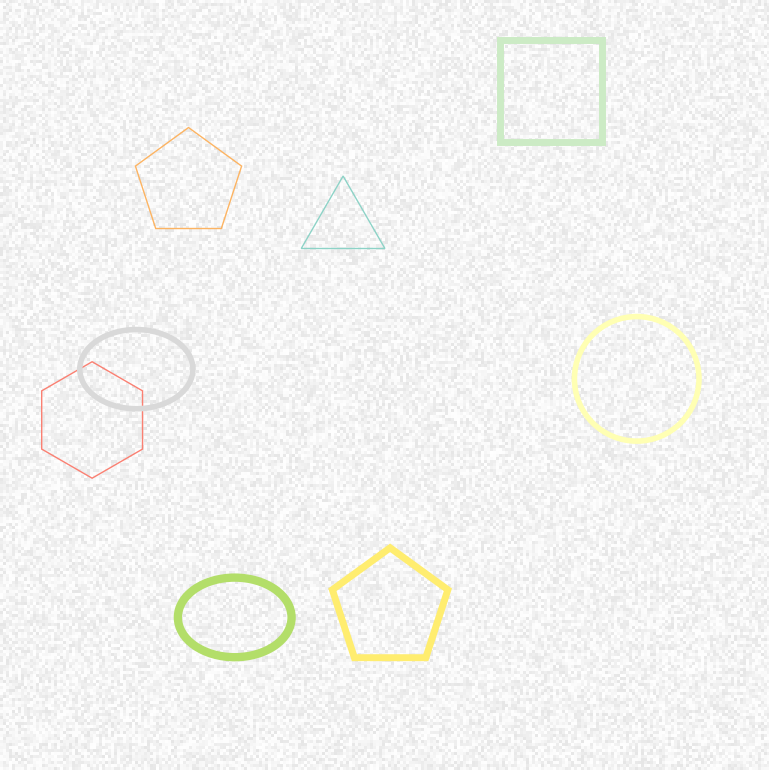[{"shape": "triangle", "thickness": 0.5, "radius": 0.31, "center": [0.446, 0.709]}, {"shape": "circle", "thickness": 2, "radius": 0.4, "center": [0.827, 0.508]}, {"shape": "hexagon", "thickness": 0.5, "radius": 0.38, "center": [0.12, 0.455]}, {"shape": "pentagon", "thickness": 0.5, "radius": 0.36, "center": [0.245, 0.762]}, {"shape": "oval", "thickness": 3, "radius": 0.37, "center": [0.305, 0.198]}, {"shape": "oval", "thickness": 2, "radius": 0.37, "center": [0.177, 0.521]}, {"shape": "square", "thickness": 2.5, "radius": 0.33, "center": [0.716, 0.882]}, {"shape": "pentagon", "thickness": 2.5, "radius": 0.39, "center": [0.507, 0.21]}]